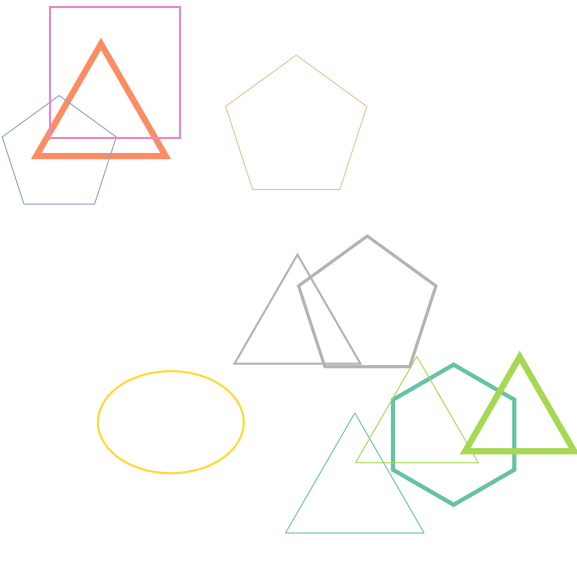[{"shape": "triangle", "thickness": 0.5, "radius": 0.69, "center": [0.614, 0.145]}, {"shape": "hexagon", "thickness": 2, "radius": 0.61, "center": [0.786, 0.246]}, {"shape": "triangle", "thickness": 3, "radius": 0.65, "center": [0.175, 0.794]}, {"shape": "pentagon", "thickness": 0.5, "radius": 0.52, "center": [0.103, 0.73]}, {"shape": "square", "thickness": 1, "radius": 0.56, "center": [0.199, 0.874]}, {"shape": "triangle", "thickness": 3, "radius": 0.55, "center": [0.9, 0.272]}, {"shape": "triangle", "thickness": 0.5, "radius": 0.61, "center": [0.722, 0.259]}, {"shape": "oval", "thickness": 1, "radius": 0.63, "center": [0.296, 0.268]}, {"shape": "pentagon", "thickness": 0.5, "radius": 0.64, "center": [0.513, 0.775]}, {"shape": "triangle", "thickness": 1, "radius": 0.63, "center": [0.515, 0.432]}, {"shape": "pentagon", "thickness": 1.5, "radius": 0.63, "center": [0.636, 0.465]}]